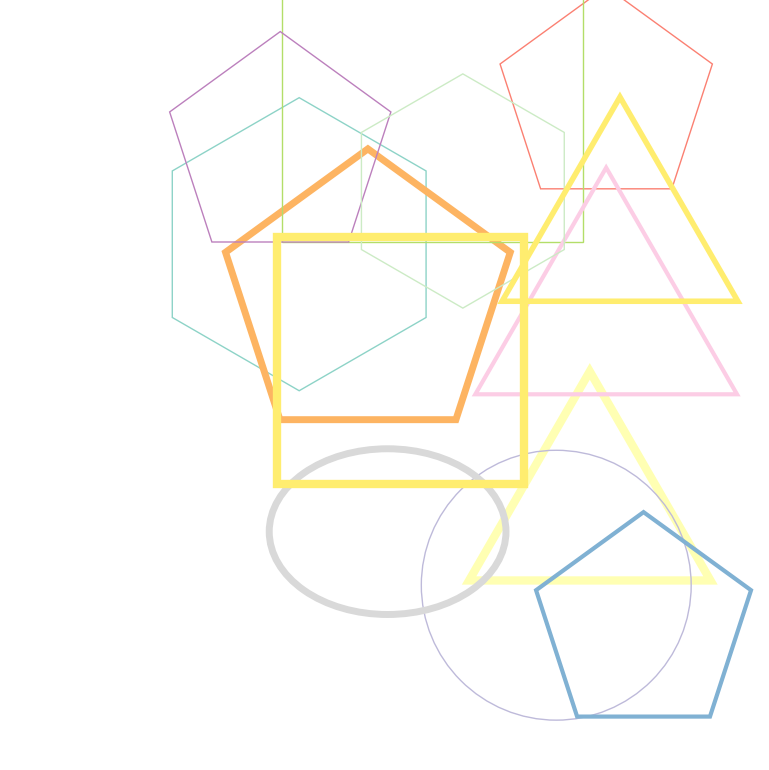[{"shape": "hexagon", "thickness": 0.5, "radius": 0.95, "center": [0.389, 0.683]}, {"shape": "triangle", "thickness": 3, "radius": 0.91, "center": [0.766, 0.337]}, {"shape": "circle", "thickness": 0.5, "radius": 0.88, "center": [0.722, 0.24]}, {"shape": "pentagon", "thickness": 0.5, "radius": 0.72, "center": [0.787, 0.872]}, {"shape": "pentagon", "thickness": 1.5, "radius": 0.73, "center": [0.836, 0.188]}, {"shape": "pentagon", "thickness": 2.5, "radius": 0.97, "center": [0.478, 0.612]}, {"shape": "square", "thickness": 0.5, "radius": 0.98, "center": [0.562, 0.882]}, {"shape": "triangle", "thickness": 1.5, "radius": 0.98, "center": [0.787, 0.586]}, {"shape": "oval", "thickness": 2.5, "radius": 0.77, "center": [0.503, 0.31]}, {"shape": "pentagon", "thickness": 0.5, "radius": 0.76, "center": [0.364, 0.808]}, {"shape": "hexagon", "thickness": 0.5, "radius": 0.76, "center": [0.601, 0.752]}, {"shape": "triangle", "thickness": 2, "radius": 0.88, "center": [0.805, 0.697]}, {"shape": "square", "thickness": 3, "radius": 0.8, "center": [0.52, 0.532]}]